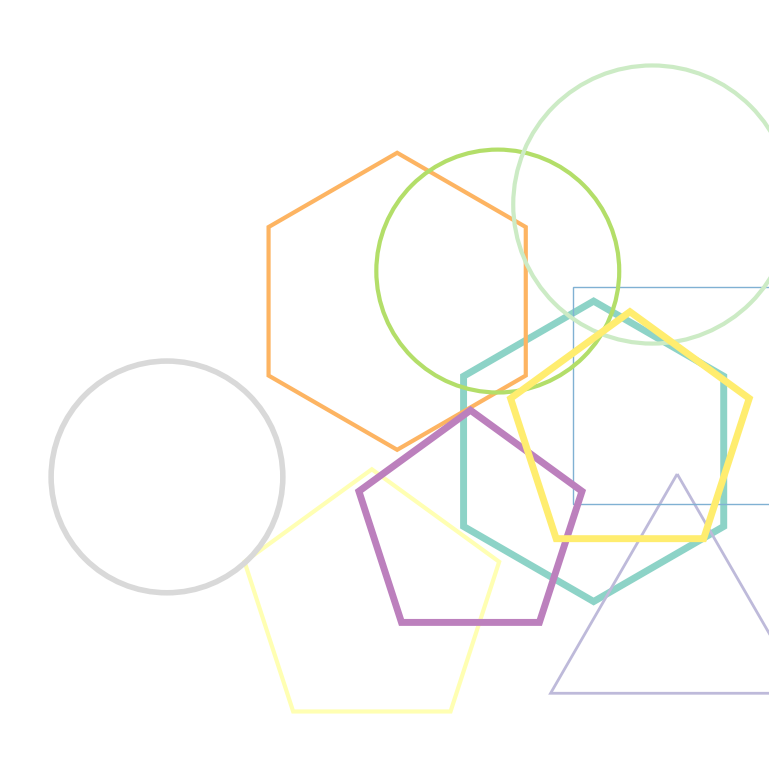[{"shape": "hexagon", "thickness": 2.5, "radius": 0.98, "center": [0.771, 0.414]}, {"shape": "pentagon", "thickness": 1.5, "radius": 0.87, "center": [0.483, 0.217]}, {"shape": "triangle", "thickness": 1, "radius": 0.95, "center": [0.879, 0.195]}, {"shape": "square", "thickness": 0.5, "radius": 0.7, "center": [0.885, 0.486]}, {"shape": "hexagon", "thickness": 1.5, "radius": 0.96, "center": [0.516, 0.609]}, {"shape": "circle", "thickness": 1.5, "radius": 0.79, "center": [0.646, 0.648]}, {"shape": "circle", "thickness": 2, "radius": 0.75, "center": [0.217, 0.381]}, {"shape": "pentagon", "thickness": 2.5, "radius": 0.76, "center": [0.611, 0.315]}, {"shape": "circle", "thickness": 1.5, "radius": 0.9, "center": [0.847, 0.734]}, {"shape": "pentagon", "thickness": 2.5, "radius": 0.81, "center": [0.818, 0.432]}]